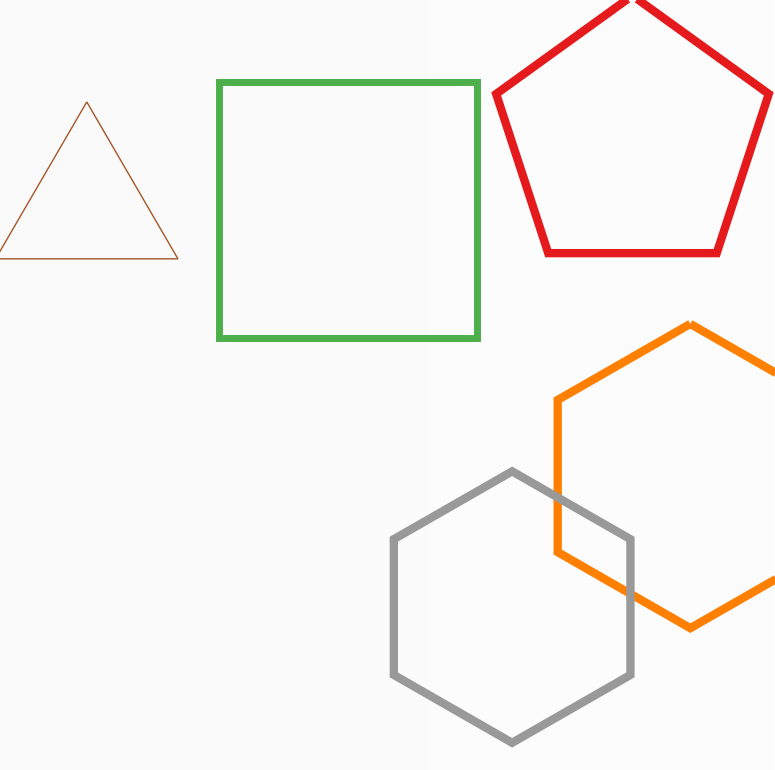[{"shape": "pentagon", "thickness": 3, "radius": 0.92, "center": [0.816, 0.821]}, {"shape": "square", "thickness": 2.5, "radius": 0.83, "center": [0.449, 0.728]}, {"shape": "hexagon", "thickness": 3, "radius": 0.99, "center": [0.891, 0.382]}, {"shape": "triangle", "thickness": 0.5, "radius": 0.68, "center": [0.112, 0.732]}, {"shape": "hexagon", "thickness": 3, "radius": 0.88, "center": [0.661, 0.212]}]